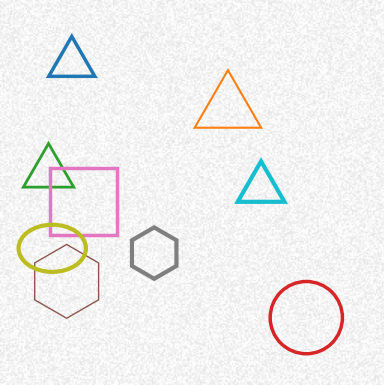[{"shape": "triangle", "thickness": 2.5, "radius": 0.35, "center": [0.186, 0.836]}, {"shape": "triangle", "thickness": 1.5, "radius": 0.5, "center": [0.592, 0.718]}, {"shape": "triangle", "thickness": 2, "radius": 0.38, "center": [0.126, 0.552]}, {"shape": "circle", "thickness": 2.5, "radius": 0.47, "center": [0.796, 0.175]}, {"shape": "hexagon", "thickness": 1, "radius": 0.48, "center": [0.173, 0.269]}, {"shape": "square", "thickness": 2.5, "radius": 0.44, "center": [0.217, 0.477]}, {"shape": "hexagon", "thickness": 3, "radius": 0.33, "center": [0.4, 0.343]}, {"shape": "oval", "thickness": 3, "radius": 0.44, "center": [0.136, 0.355]}, {"shape": "triangle", "thickness": 3, "radius": 0.35, "center": [0.678, 0.511]}]